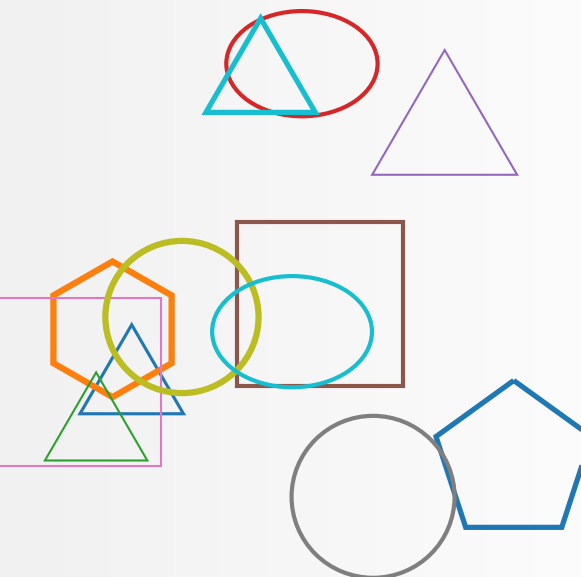[{"shape": "pentagon", "thickness": 2.5, "radius": 0.7, "center": [0.884, 0.2]}, {"shape": "triangle", "thickness": 1.5, "radius": 0.51, "center": [0.227, 0.334]}, {"shape": "hexagon", "thickness": 3, "radius": 0.59, "center": [0.194, 0.429]}, {"shape": "triangle", "thickness": 1, "radius": 0.51, "center": [0.165, 0.253]}, {"shape": "oval", "thickness": 2, "radius": 0.65, "center": [0.519, 0.889]}, {"shape": "triangle", "thickness": 1, "radius": 0.72, "center": [0.765, 0.768]}, {"shape": "square", "thickness": 2, "radius": 0.71, "center": [0.55, 0.473]}, {"shape": "square", "thickness": 1, "radius": 0.73, "center": [0.132, 0.338]}, {"shape": "circle", "thickness": 2, "radius": 0.7, "center": [0.642, 0.139]}, {"shape": "circle", "thickness": 3, "radius": 0.66, "center": [0.313, 0.45]}, {"shape": "triangle", "thickness": 2.5, "radius": 0.54, "center": [0.448, 0.859]}, {"shape": "oval", "thickness": 2, "radius": 0.69, "center": [0.502, 0.425]}]